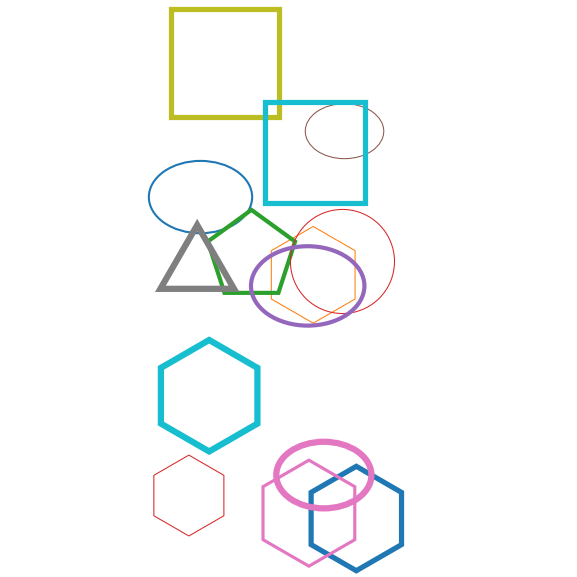[{"shape": "hexagon", "thickness": 2.5, "radius": 0.45, "center": [0.617, 0.101]}, {"shape": "oval", "thickness": 1, "radius": 0.45, "center": [0.347, 0.658]}, {"shape": "hexagon", "thickness": 0.5, "radius": 0.42, "center": [0.542, 0.523]}, {"shape": "pentagon", "thickness": 2, "radius": 0.4, "center": [0.435, 0.556]}, {"shape": "hexagon", "thickness": 0.5, "radius": 0.35, "center": [0.327, 0.141]}, {"shape": "circle", "thickness": 0.5, "radius": 0.45, "center": [0.593, 0.546]}, {"shape": "oval", "thickness": 2, "radius": 0.49, "center": [0.533, 0.504]}, {"shape": "oval", "thickness": 0.5, "radius": 0.34, "center": [0.597, 0.772]}, {"shape": "hexagon", "thickness": 1.5, "radius": 0.46, "center": [0.535, 0.111]}, {"shape": "oval", "thickness": 3, "radius": 0.41, "center": [0.561, 0.177]}, {"shape": "triangle", "thickness": 3, "radius": 0.37, "center": [0.341, 0.536]}, {"shape": "square", "thickness": 2.5, "radius": 0.47, "center": [0.389, 0.89]}, {"shape": "hexagon", "thickness": 3, "radius": 0.48, "center": [0.362, 0.314]}, {"shape": "square", "thickness": 2.5, "radius": 0.44, "center": [0.545, 0.735]}]